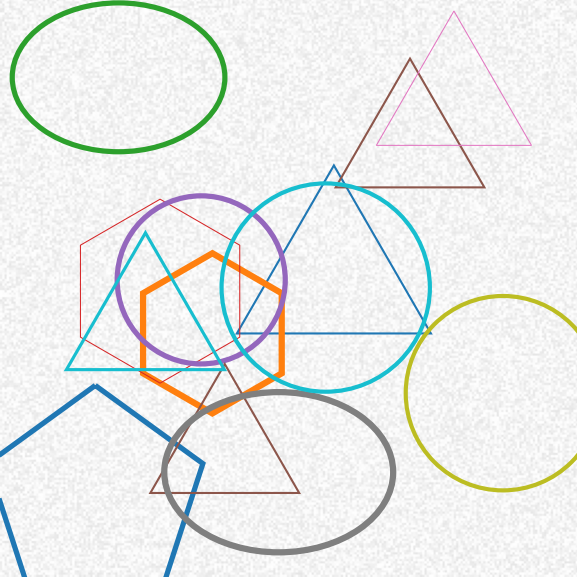[{"shape": "triangle", "thickness": 1, "radius": 0.97, "center": [0.578, 0.519]}, {"shape": "pentagon", "thickness": 2.5, "radius": 0.98, "center": [0.165, 0.136]}, {"shape": "hexagon", "thickness": 3, "radius": 0.69, "center": [0.368, 0.422]}, {"shape": "oval", "thickness": 2.5, "radius": 0.92, "center": [0.205, 0.865]}, {"shape": "hexagon", "thickness": 0.5, "radius": 0.8, "center": [0.277, 0.495]}, {"shape": "circle", "thickness": 2.5, "radius": 0.73, "center": [0.348, 0.515]}, {"shape": "triangle", "thickness": 1, "radius": 0.74, "center": [0.71, 0.749]}, {"shape": "triangle", "thickness": 1, "radius": 0.74, "center": [0.389, 0.22]}, {"shape": "triangle", "thickness": 0.5, "radius": 0.78, "center": [0.786, 0.825]}, {"shape": "oval", "thickness": 3, "radius": 0.99, "center": [0.483, 0.181]}, {"shape": "circle", "thickness": 2, "radius": 0.84, "center": [0.871, 0.318]}, {"shape": "triangle", "thickness": 1.5, "radius": 0.79, "center": [0.252, 0.438]}, {"shape": "circle", "thickness": 2, "radius": 0.9, "center": [0.564, 0.501]}]